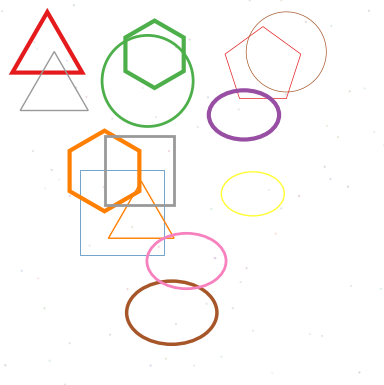[{"shape": "pentagon", "thickness": 0.5, "radius": 0.52, "center": [0.683, 0.828]}, {"shape": "triangle", "thickness": 3, "radius": 0.52, "center": [0.123, 0.864]}, {"shape": "square", "thickness": 0.5, "radius": 0.55, "center": [0.317, 0.448]}, {"shape": "hexagon", "thickness": 3, "radius": 0.44, "center": [0.401, 0.859]}, {"shape": "circle", "thickness": 2, "radius": 0.59, "center": [0.383, 0.79]}, {"shape": "oval", "thickness": 3, "radius": 0.46, "center": [0.634, 0.702]}, {"shape": "triangle", "thickness": 1, "radius": 0.49, "center": [0.367, 0.43]}, {"shape": "hexagon", "thickness": 3, "radius": 0.52, "center": [0.271, 0.556]}, {"shape": "oval", "thickness": 1, "radius": 0.41, "center": [0.657, 0.497]}, {"shape": "circle", "thickness": 0.5, "radius": 0.52, "center": [0.744, 0.865]}, {"shape": "oval", "thickness": 2.5, "radius": 0.59, "center": [0.446, 0.188]}, {"shape": "oval", "thickness": 2, "radius": 0.51, "center": [0.484, 0.322]}, {"shape": "square", "thickness": 2, "radius": 0.45, "center": [0.363, 0.557]}, {"shape": "triangle", "thickness": 1, "radius": 0.51, "center": [0.141, 0.764]}]